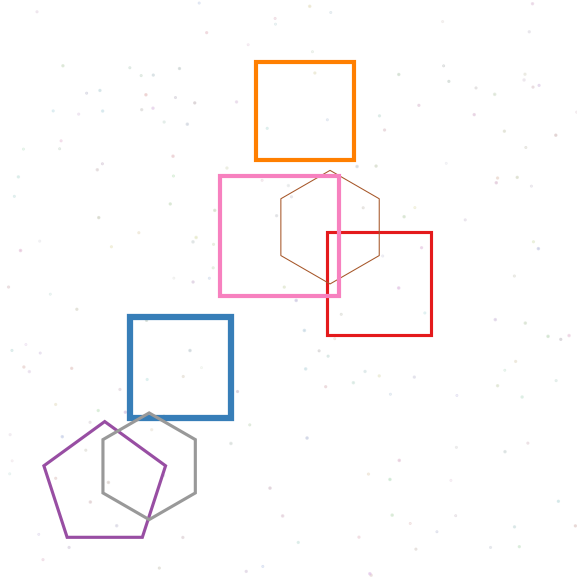[{"shape": "square", "thickness": 1.5, "radius": 0.45, "center": [0.656, 0.508]}, {"shape": "square", "thickness": 3, "radius": 0.44, "center": [0.312, 0.362]}, {"shape": "pentagon", "thickness": 1.5, "radius": 0.55, "center": [0.181, 0.158]}, {"shape": "square", "thickness": 2, "radius": 0.43, "center": [0.528, 0.807]}, {"shape": "hexagon", "thickness": 0.5, "radius": 0.49, "center": [0.572, 0.606]}, {"shape": "square", "thickness": 2, "radius": 0.52, "center": [0.484, 0.59]}, {"shape": "hexagon", "thickness": 1.5, "radius": 0.46, "center": [0.258, 0.192]}]